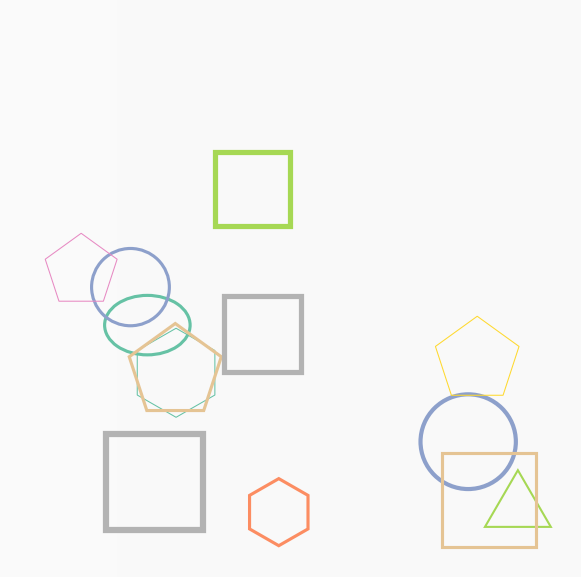[{"shape": "oval", "thickness": 1.5, "radius": 0.37, "center": [0.254, 0.436]}, {"shape": "hexagon", "thickness": 0.5, "radius": 0.39, "center": [0.303, 0.354]}, {"shape": "hexagon", "thickness": 1.5, "radius": 0.29, "center": [0.48, 0.112]}, {"shape": "circle", "thickness": 1.5, "radius": 0.33, "center": [0.224, 0.502]}, {"shape": "circle", "thickness": 2, "radius": 0.41, "center": [0.805, 0.234]}, {"shape": "pentagon", "thickness": 0.5, "radius": 0.33, "center": [0.14, 0.53]}, {"shape": "triangle", "thickness": 1, "radius": 0.33, "center": [0.891, 0.119]}, {"shape": "square", "thickness": 2.5, "radius": 0.32, "center": [0.434, 0.672]}, {"shape": "pentagon", "thickness": 0.5, "radius": 0.38, "center": [0.821, 0.376]}, {"shape": "pentagon", "thickness": 1.5, "radius": 0.42, "center": [0.302, 0.356]}, {"shape": "square", "thickness": 1.5, "radius": 0.41, "center": [0.841, 0.133]}, {"shape": "square", "thickness": 2.5, "radius": 0.33, "center": [0.451, 0.421]}, {"shape": "square", "thickness": 3, "radius": 0.42, "center": [0.266, 0.164]}]